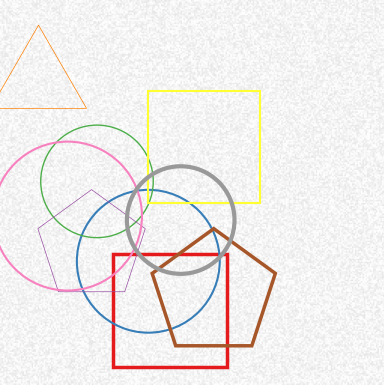[{"shape": "square", "thickness": 2.5, "radius": 0.74, "center": [0.442, 0.193]}, {"shape": "circle", "thickness": 1.5, "radius": 0.93, "center": [0.385, 0.321]}, {"shape": "circle", "thickness": 1, "radius": 0.73, "center": [0.252, 0.529]}, {"shape": "pentagon", "thickness": 0.5, "radius": 0.73, "center": [0.238, 0.361]}, {"shape": "triangle", "thickness": 0.5, "radius": 0.72, "center": [0.1, 0.791]}, {"shape": "square", "thickness": 1.5, "radius": 0.73, "center": [0.531, 0.618]}, {"shape": "pentagon", "thickness": 2.5, "radius": 0.84, "center": [0.555, 0.238]}, {"shape": "circle", "thickness": 1.5, "radius": 0.97, "center": [0.175, 0.439]}, {"shape": "circle", "thickness": 3, "radius": 0.7, "center": [0.469, 0.428]}]